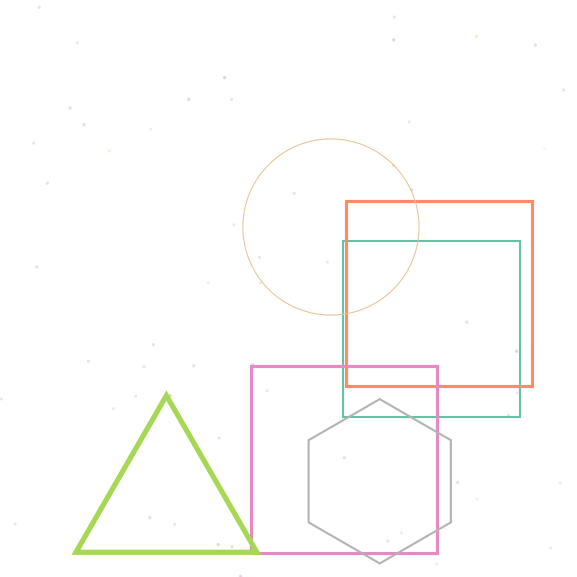[{"shape": "square", "thickness": 1, "radius": 0.76, "center": [0.747, 0.429]}, {"shape": "square", "thickness": 1.5, "radius": 0.8, "center": [0.76, 0.491]}, {"shape": "square", "thickness": 1.5, "radius": 0.81, "center": [0.596, 0.203]}, {"shape": "triangle", "thickness": 2.5, "radius": 0.9, "center": [0.288, 0.133]}, {"shape": "circle", "thickness": 0.5, "radius": 0.76, "center": [0.573, 0.606]}, {"shape": "hexagon", "thickness": 1, "radius": 0.71, "center": [0.658, 0.166]}]